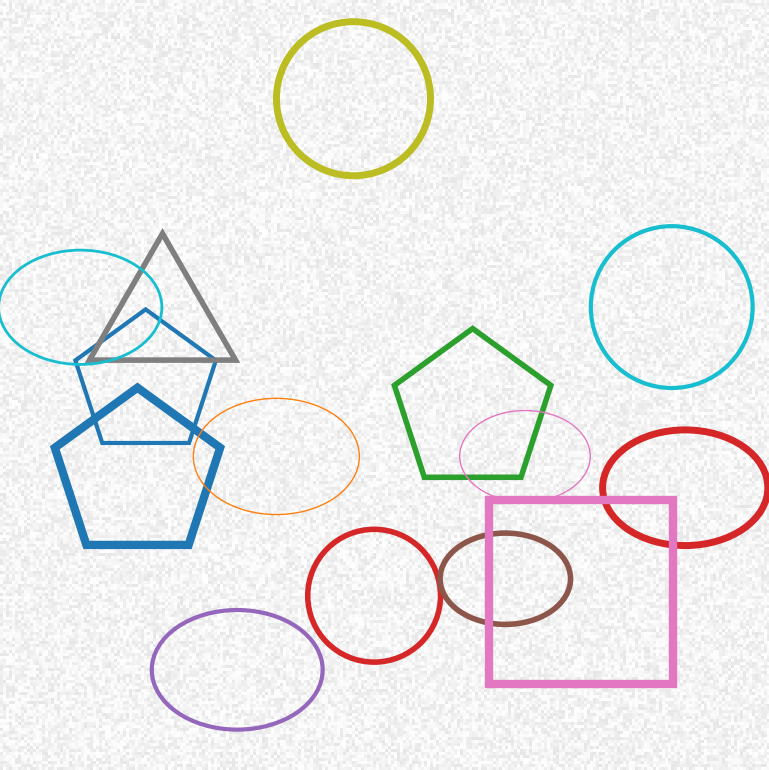[{"shape": "pentagon", "thickness": 1.5, "radius": 0.48, "center": [0.189, 0.502]}, {"shape": "pentagon", "thickness": 3, "radius": 0.56, "center": [0.179, 0.384]}, {"shape": "oval", "thickness": 0.5, "radius": 0.54, "center": [0.359, 0.407]}, {"shape": "pentagon", "thickness": 2, "radius": 0.53, "center": [0.614, 0.467]}, {"shape": "oval", "thickness": 2.5, "radius": 0.54, "center": [0.89, 0.367]}, {"shape": "circle", "thickness": 2, "radius": 0.43, "center": [0.486, 0.226]}, {"shape": "oval", "thickness": 1.5, "radius": 0.55, "center": [0.308, 0.13]}, {"shape": "oval", "thickness": 2, "radius": 0.42, "center": [0.656, 0.248]}, {"shape": "square", "thickness": 3, "radius": 0.6, "center": [0.754, 0.231]}, {"shape": "oval", "thickness": 0.5, "radius": 0.42, "center": [0.682, 0.408]}, {"shape": "triangle", "thickness": 2, "radius": 0.55, "center": [0.211, 0.587]}, {"shape": "circle", "thickness": 2.5, "radius": 0.5, "center": [0.459, 0.872]}, {"shape": "circle", "thickness": 1.5, "radius": 0.53, "center": [0.872, 0.601]}, {"shape": "oval", "thickness": 1, "radius": 0.53, "center": [0.104, 0.601]}]